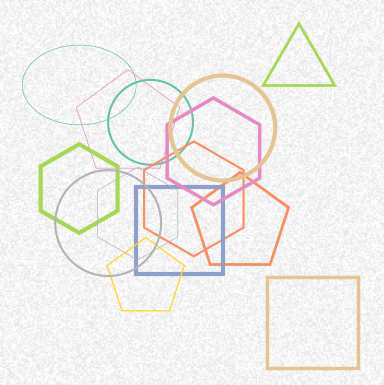[{"shape": "oval", "thickness": 0.5, "radius": 0.74, "center": [0.206, 0.779]}, {"shape": "circle", "thickness": 1.5, "radius": 0.55, "center": [0.391, 0.682]}, {"shape": "pentagon", "thickness": 2, "radius": 0.66, "center": [0.624, 0.42]}, {"shape": "hexagon", "thickness": 1.5, "radius": 0.75, "center": [0.503, 0.484]}, {"shape": "square", "thickness": 3, "radius": 0.56, "center": [0.466, 0.402]}, {"shape": "pentagon", "thickness": 0.5, "radius": 0.71, "center": [0.332, 0.678]}, {"shape": "hexagon", "thickness": 2.5, "radius": 0.69, "center": [0.554, 0.607]}, {"shape": "hexagon", "thickness": 3, "radius": 0.58, "center": [0.206, 0.51]}, {"shape": "triangle", "thickness": 2, "radius": 0.54, "center": [0.777, 0.832]}, {"shape": "pentagon", "thickness": 1, "radius": 0.53, "center": [0.379, 0.278]}, {"shape": "square", "thickness": 2.5, "radius": 0.59, "center": [0.812, 0.162]}, {"shape": "circle", "thickness": 3, "radius": 0.68, "center": [0.579, 0.667]}, {"shape": "hexagon", "thickness": 0.5, "radius": 0.6, "center": [0.358, 0.445]}, {"shape": "circle", "thickness": 1.5, "radius": 0.69, "center": [0.281, 0.421]}]